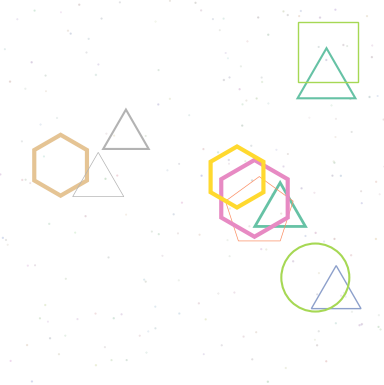[{"shape": "triangle", "thickness": 1.5, "radius": 0.43, "center": [0.848, 0.788]}, {"shape": "triangle", "thickness": 2, "radius": 0.38, "center": [0.728, 0.45]}, {"shape": "pentagon", "thickness": 0.5, "radius": 0.46, "center": [0.674, 0.449]}, {"shape": "triangle", "thickness": 1, "radius": 0.37, "center": [0.873, 0.236]}, {"shape": "hexagon", "thickness": 3, "radius": 0.5, "center": [0.661, 0.485]}, {"shape": "square", "thickness": 1, "radius": 0.39, "center": [0.852, 0.864]}, {"shape": "circle", "thickness": 1.5, "radius": 0.44, "center": [0.819, 0.279]}, {"shape": "hexagon", "thickness": 3, "radius": 0.4, "center": [0.616, 0.54]}, {"shape": "hexagon", "thickness": 3, "radius": 0.4, "center": [0.157, 0.571]}, {"shape": "triangle", "thickness": 1.5, "radius": 0.34, "center": [0.327, 0.647]}, {"shape": "triangle", "thickness": 0.5, "radius": 0.38, "center": [0.255, 0.528]}]